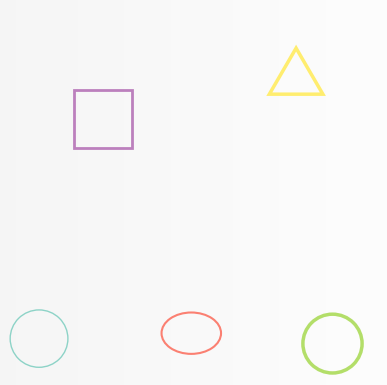[{"shape": "circle", "thickness": 1, "radius": 0.37, "center": [0.101, 0.121]}, {"shape": "oval", "thickness": 1.5, "radius": 0.38, "center": [0.494, 0.135]}, {"shape": "circle", "thickness": 2.5, "radius": 0.38, "center": [0.858, 0.108]}, {"shape": "square", "thickness": 2, "radius": 0.38, "center": [0.266, 0.691]}, {"shape": "triangle", "thickness": 2.5, "radius": 0.4, "center": [0.764, 0.795]}]